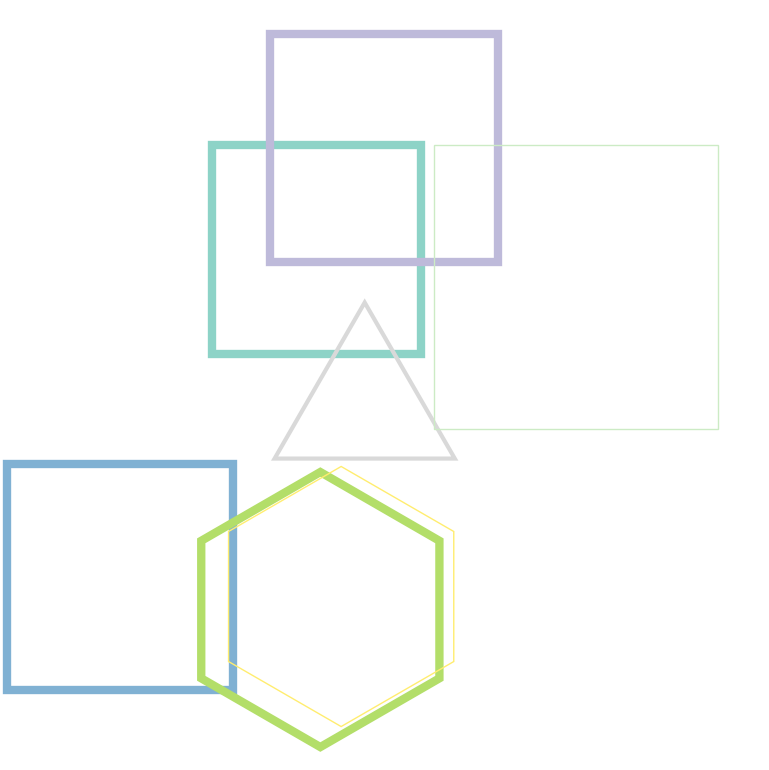[{"shape": "square", "thickness": 3, "radius": 0.68, "center": [0.411, 0.676]}, {"shape": "square", "thickness": 3, "radius": 0.74, "center": [0.499, 0.808]}, {"shape": "square", "thickness": 3, "radius": 0.73, "center": [0.156, 0.251]}, {"shape": "hexagon", "thickness": 3, "radius": 0.89, "center": [0.416, 0.208]}, {"shape": "triangle", "thickness": 1.5, "radius": 0.68, "center": [0.474, 0.472]}, {"shape": "square", "thickness": 0.5, "radius": 0.92, "center": [0.748, 0.627]}, {"shape": "hexagon", "thickness": 0.5, "radius": 0.84, "center": [0.443, 0.225]}]